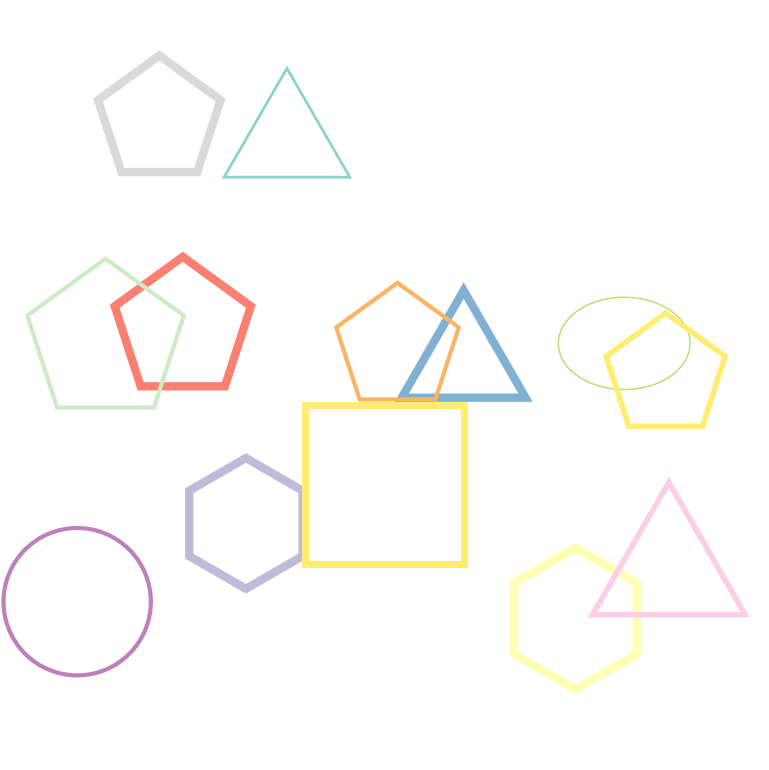[{"shape": "triangle", "thickness": 1, "radius": 0.47, "center": [0.373, 0.817]}, {"shape": "hexagon", "thickness": 3, "radius": 0.46, "center": [0.747, 0.197]}, {"shape": "hexagon", "thickness": 3, "radius": 0.42, "center": [0.319, 0.32]}, {"shape": "pentagon", "thickness": 3, "radius": 0.47, "center": [0.237, 0.574]}, {"shape": "triangle", "thickness": 3, "radius": 0.46, "center": [0.602, 0.53]}, {"shape": "pentagon", "thickness": 1.5, "radius": 0.42, "center": [0.516, 0.549]}, {"shape": "oval", "thickness": 0.5, "radius": 0.43, "center": [0.811, 0.554]}, {"shape": "triangle", "thickness": 2, "radius": 0.57, "center": [0.869, 0.259]}, {"shape": "pentagon", "thickness": 3, "radius": 0.42, "center": [0.207, 0.844]}, {"shape": "circle", "thickness": 1.5, "radius": 0.48, "center": [0.1, 0.219]}, {"shape": "pentagon", "thickness": 1.5, "radius": 0.53, "center": [0.137, 0.557]}, {"shape": "pentagon", "thickness": 2, "radius": 0.41, "center": [0.864, 0.512]}, {"shape": "square", "thickness": 2.5, "radius": 0.51, "center": [0.499, 0.371]}]